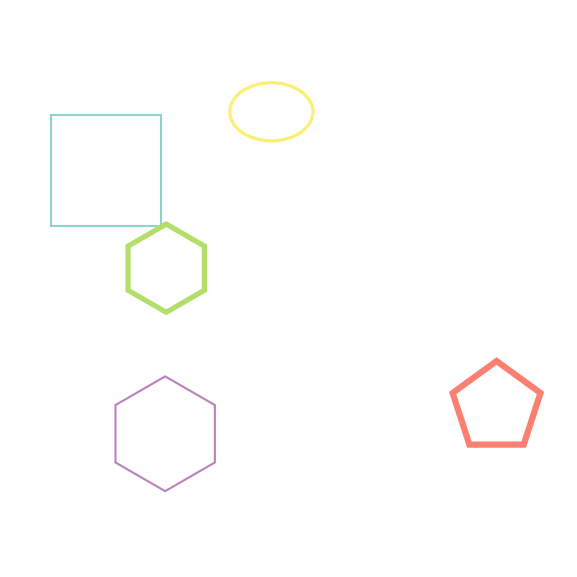[{"shape": "square", "thickness": 1, "radius": 0.48, "center": [0.184, 0.704]}, {"shape": "pentagon", "thickness": 3, "radius": 0.4, "center": [0.86, 0.294]}, {"shape": "hexagon", "thickness": 2.5, "radius": 0.38, "center": [0.288, 0.535]}, {"shape": "hexagon", "thickness": 1, "radius": 0.5, "center": [0.286, 0.248]}, {"shape": "oval", "thickness": 1.5, "radius": 0.36, "center": [0.47, 0.806]}]